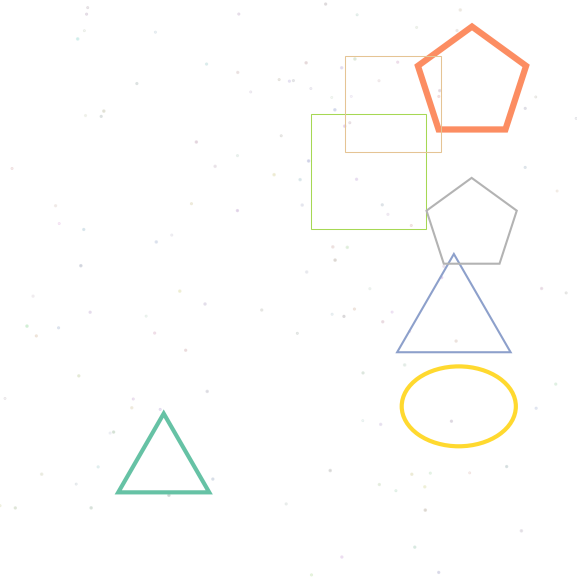[{"shape": "triangle", "thickness": 2, "radius": 0.45, "center": [0.283, 0.192]}, {"shape": "pentagon", "thickness": 3, "radius": 0.49, "center": [0.817, 0.855]}, {"shape": "triangle", "thickness": 1, "radius": 0.57, "center": [0.786, 0.446]}, {"shape": "square", "thickness": 0.5, "radius": 0.5, "center": [0.638, 0.702]}, {"shape": "oval", "thickness": 2, "radius": 0.49, "center": [0.794, 0.296]}, {"shape": "square", "thickness": 0.5, "radius": 0.42, "center": [0.68, 0.818]}, {"shape": "pentagon", "thickness": 1, "radius": 0.41, "center": [0.817, 0.609]}]